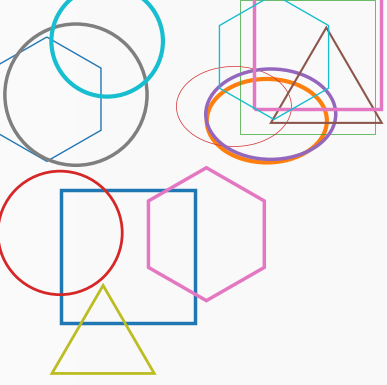[{"shape": "hexagon", "thickness": 1, "radius": 0.81, "center": [0.121, 0.742]}, {"shape": "square", "thickness": 2.5, "radius": 0.86, "center": [0.331, 0.333]}, {"shape": "oval", "thickness": 3, "radius": 0.77, "center": [0.689, 0.686]}, {"shape": "square", "thickness": 0.5, "radius": 0.87, "center": [0.793, 0.825]}, {"shape": "circle", "thickness": 2, "radius": 0.8, "center": [0.155, 0.395]}, {"shape": "oval", "thickness": 0.5, "radius": 0.74, "center": [0.604, 0.723]}, {"shape": "oval", "thickness": 2.5, "radius": 0.84, "center": [0.699, 0.703]}, {"shape": "triangle", "thickness": 1.5, "radius": 0.83, "center": [0.842, 0.763]}, {"shape": "square", "thickness": 2.5, "radius": 0.82, "center": [0.819, 0.882]}, {"shape": "hexagon", "thickness": 2.5, "radius": 0.86, "center": [0.533, 0.392]}, {"shape": "circle", "thickness": 2.5, "radius": 0.92, "center": [0.196, 0.754]}, {"shape": "triangle", "thickness": 2, "radius": 0.76, "center": [0.266, 0.106]}, {"shape": "hexagon", "thickness": 1, "radius": 0.81, "center": [0.707, 0.852]}, {"shape": "circle", "thickness": 3, "radius": 0.72, "center": [0.277, 0.893]}]